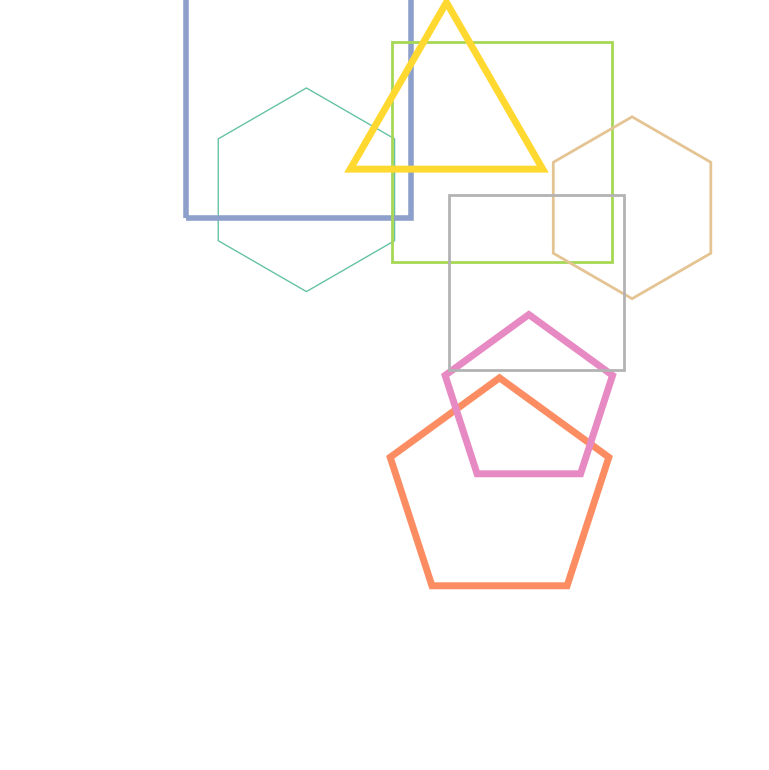[{"shape": "hexagon", "thickness": 0.5, "radius": 0.66, "center": [0.398, 0.754]}, {"shape": "pentagon", "thickness": 2.5, "radius": 0.75, "center": [0.649, 0.36]}, {"shape": "square", "thickness": 2, "radius": 0.73, "center": [0.388, 0.864]}, {"shape": "pentagon", "thickness": 2.5, "radius": 0.57, "center": [0.687, 0.477]}, {"shape": "square", "thickness": 1, "radius": 0.71, "center": [0.652, 0.803]}, {"shape": "triangle", "thickness": 2.5, "radius": 0.72, "center": [0.58, 0.853]}, {"shape": "hexagon", "thickness": 1, "radius": 0.59, "center": [0.821, 0.73]}, {"shape": "square", "thickness": 1, "radius": 0.57, "center": [0.696, 0.633]}]